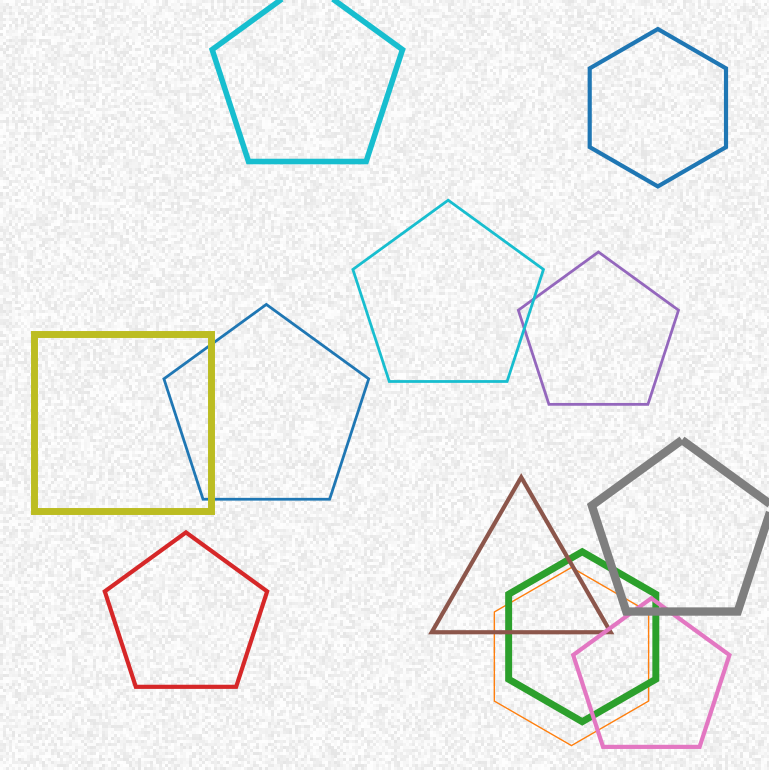[{"shape": "hexagon", "thickness": 1.5, "radius": 0.51, "center": [0.854, 0.86]}, {"shape": "pentagon", "thickness": 1, "radius": 0.7, "center": [0.346, 0.465]}, {"shape": "hexagon", "thickness": 0.5, "radius": 0.58, "center": [0.742, 0.147]}, {"shape": "hexagon", "thickness": 2.5, "radius": 0.55, "center": [0.756, 0.173]}, {"shape": "pentagon", "thickness": 1.5, "radius": 0.55, "center": [0.242, 0.198]}, {"shape": "pentagon", "thickness": 1, "radius": 0.55, "center": [0.777, 0.563]}, {"shape": "triangle", "thickness": 1.5, "radius": 0.67, "center": [0.677, 0.246]}, {"shape": "pentagon", "thickness": 1.5, "radius": 0.53, "center": [0.846, 0.116]}, {"shape": "pentagon", "thickness": 3, "radius": 0.62, "center": [0.886, 0.305]}, {"shape": "square", "thickness": 2.5, "radius": 0.57, "center": [0.159, 0.451]}, {"shape": "pentagon", "thickness": 2, "radius": 0.65, "center": [0.399, 0.895]}, {"shape": "pentagon", "thickness": 1, "radius": 0.65, "center": [0.582, 0.61]}]